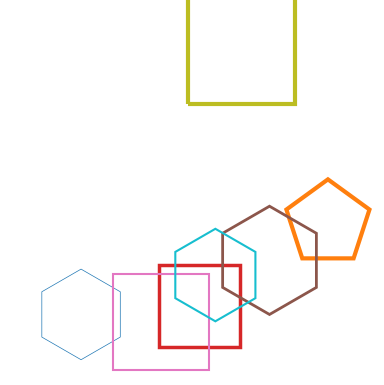[{"shape": "hexagon", "thickness": 0.5, "radius": 0.59, "center": [0.211, 0.183]}, {"shape": "pentagon", "thickness": 3, "radius": 0.57, "center": [0.852, 0.421]}, {"shape": "square", "thickness": 2.5, "radius": 0.53, "center": [0.518, 0.205]}, {"shape": "hexagon", "thickness": 2, "radius": 0.7, "center": [0.7, 0.324]}, {"shape": "square", "thickness": 1.5, "radius": 0.62, "center": [0.418, 0.164]}, {"shape": "square", "thickness": 3, "radius": 0.7, "center": [0.627, 0.869]}, {"shape": "hexagon", "thickness": 1.5, "radius": 0.6, "center": [0.559, 0.286]}]